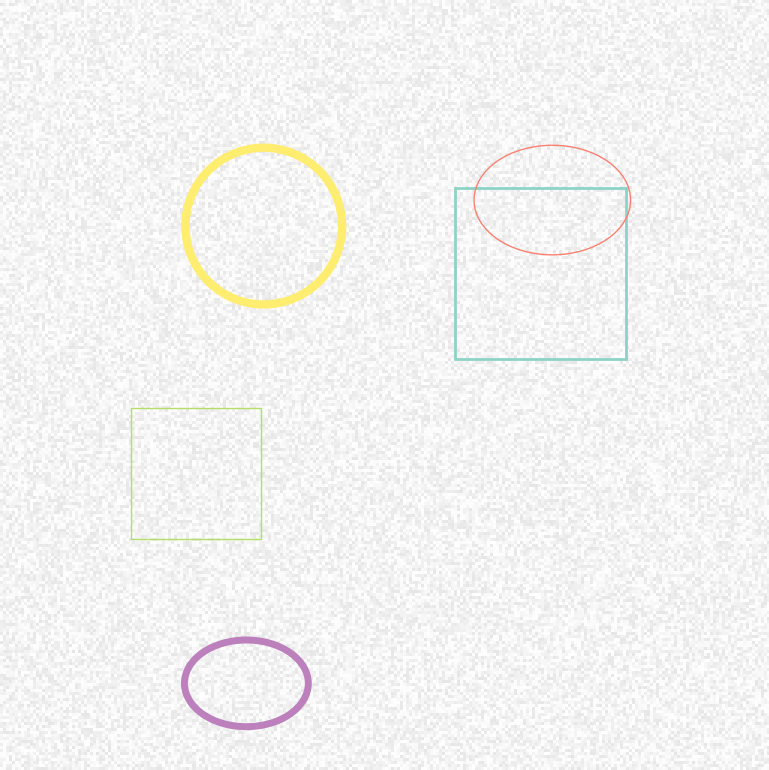[{"shape": "square", "thickness": 1, "radius": 0.56, "center": [0.701, 0.645]}, {"shape": "oval", "thickness": 0.5, "radius": 0.51, "center": [0.717, 0.74]}, {"shape": "square", "thickness": 0.5, "radius": 0.42, "center": [0.254, 0.385]}, {"shape": "oval", "thickness": 2.5, "radius": 0.4, "center": [0.32, 0.113]}, {"shape": "circle", "thickness": 3, "radius": 0.51, "center": [0.343, 0.706]}]